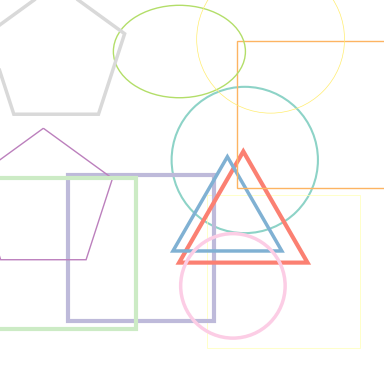[{"shape": "circle", "thickness": 1.5, "radius": 0.95, "center": [0.636, 0.584]}, {"shape": "square", "thickness": 0.5, "radius": 1.0, "center": [0.737, 0.295]}, {"shape": "square", "thickness": 3, "radius": 0.95, "center": [0.367, 0.356]}, {"shape": "triangle", "thickness": 3, "radius": 0.96, "center": [0.632, 0.414]}, {"shape": "triangle", "thickness": 2.5, "radius": 0.82, "center": [0.591, 0.43]}, {"shape": "square", "thickness": 1, "radius": 0.96, "center": [0.808, 0.702]}, {"shape": "oval", "thickness": 1, "radius": 0.86, "center": [0.466, 0.866]}, {"shape": "circle", "thickness": 2.5, "radius": 0.68, "center": [0.605, 0.257]}, {"shape": "pentagon", "thickness": 2.5, "radius": 0.94, "center": [0.146, 0.855]}, {"shape": "pentagon", "thickness": 1, "radius": 0.94, "center": [0.113, 0.478]}, {"shape": "square", "thickness": 3, "radius": 0.98, "center": [0.158, 0.341]}, {"shape": "circle", "thickness": 0.5, "radius": 0.96, "center": [0.703, 0.898]}]